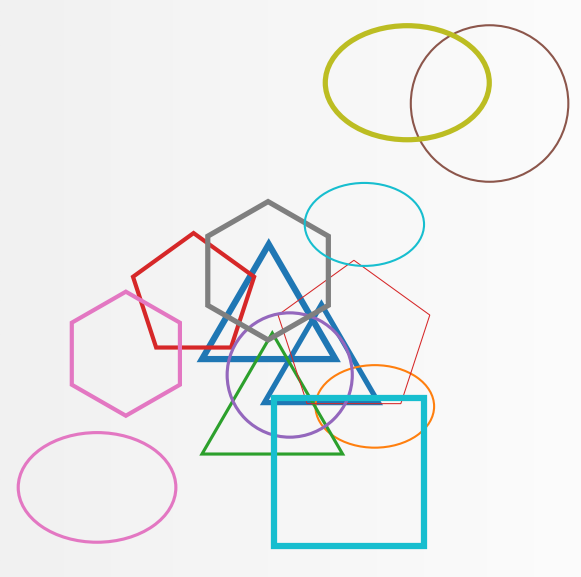[{"shape": "triangle", "thickness": 2.5, "radius": 0.57, "center": [0.553, 0.359]}, {"shape": "triangle", "thickness": 3, "radius": 0.66, "center": [0.462, 0.444]}, {"shape": "oval", "thickness": 1, "radius": 0.51, "center": [0.645, 0.295]}, {"shape": "triangle", "thickness": 1.5, "radius": 0.7, "center": [0.468, 0.283]}, {"shape": "pentagon", "thickness": 0.5, "radius": 0.69, "center": [0.609, 0.411]}, {"shape": "pentagon", "thickness": 2, "radius": 0.55, "center": [0.333, 0.486]}, {"shape": "circle", "thickness": 1.5, "radius": 0.54, "center": [0.498, 0.35]}, {"shape": "circle", "thickness": 1, "radius": 0.68, "center": [0.842, 0.82]}, {"shape": "oval", "thickness": 1.5, "radius": 0.68, "center": [0.167, 0.155]}, {"shape": "hexagon", "thickness": 2, "radius": 0.54, "center": [0.217, 0.387]}, {"shape": "hexagon", "thickness": 2.5, "radius": 0.6, "center": [0.461, 0.53]}, {"shape": "oval", "thickness": 2.5, "radius": 0.71, "center": [0.701, 0.856]}, {"shape": "square", "thickness": 3, "radius": 0.64, "center": [0.6, 0.182]}, {"shape": "oval", "thickness": 1, "radius": 0.51, "center": [0.627, 0.611]}]